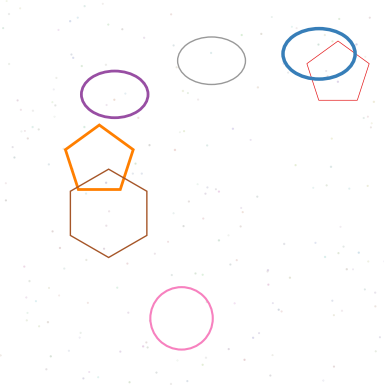[{"shape": "pentagon", "thickness": 0.5, "radius": 0.43, "center": [0.878, 0.808]}, {"shape": "oval", "thickness": 2.5, "radius": 0.47, "center": [0.829, 0.86]}, {"shape": "oval", "thickness": 2, "radius": 0.43, "center": [0.298, 0.755]}, {"shape": "pentagon", "thickness": 2, "radius": 0.46, "center": [0.258, 0.583]}, {"shape": "hexagon", "thickness": 1, "radius": 0.57, "center": [0.282, 0.446]}, {"shape": "circle", "thickness": 1.5, "radius": 0.41, "center": [0.472, 0.173]}, {"shape": "oval", "thickness": 1, "radius": 0.44, "center": [0.549, 0.842]}]